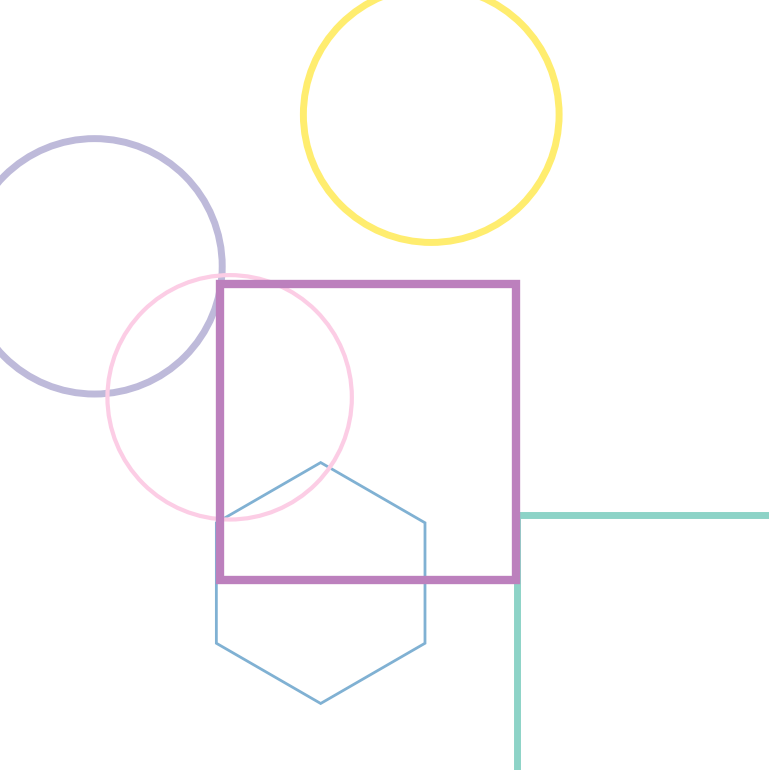[{"shape": "square", "thickness": 2.5, "radius": 0.92, "center": [0.855, 0.147]}, {"shape": "circle", "thickness": 2.5, "radius": 0.83, "center": [0.123, 0.654]}, {"shape": "hexagon", "thickness": 1, "radius": 0.78, "center": [0.416, 0.243]}, {"shape": "circle", "thickness": 1.5, "radius": 0.79, "center": [0.298, 0.484]}, {"shape": "square", "thickness": 3, "radius": 0.96, "center": [0.478, 0.439]}, {"shape": "circle", "thickness": 2.5, "radius": 0.83, "center": [0.56, 0.851]}]